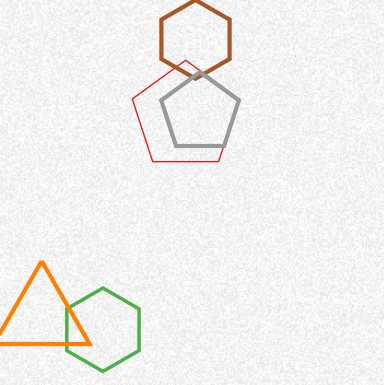[{"shape": "pentagon", "thickness": 1, "radius": 0.73, "center": [0.482, 0.698]}, {"shape": "hexagon", "thickness": 2.5, "radius": 0.54, "center": [0.267, 0.144]}, {"shape": "triangle", "thickness": 3, "radius": 0.72, "center": [0.108, 0.178]}, {"shape": "hexagon", "thickness": 3, "radius": 0.51, "center": [0.508, 0.898]}, {"shape": "pentagon", "thickness": 3, "radius": 0.53, "center": [0.52, 0.707]}]